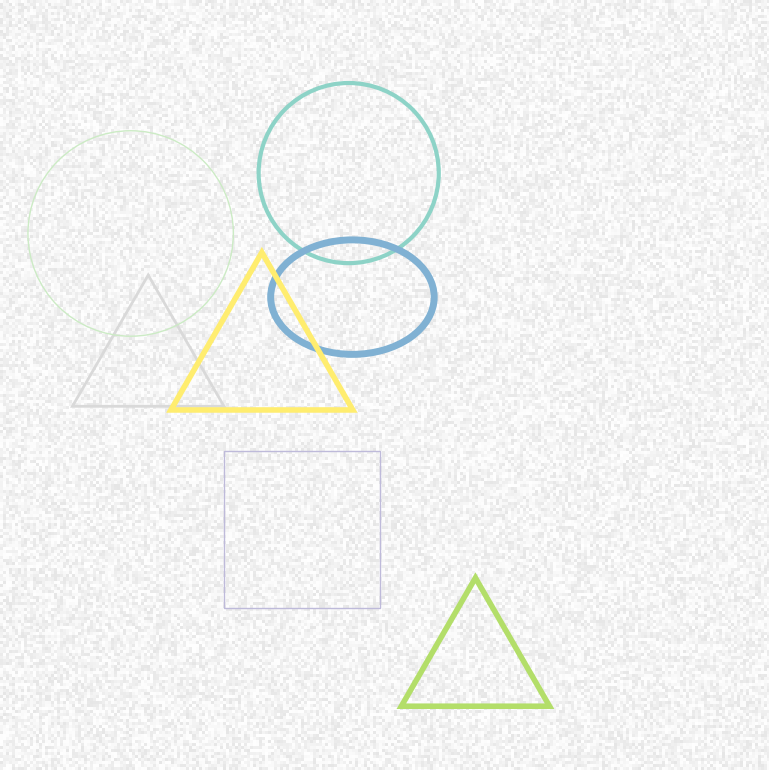[{"shape": "circle", "thickness": 1.5, "radius": 0.58, "center": [0.453, 0.775]}, {"shape": "square", "thickness": 0.5, "radius": 0.51, "center": [0.392, 0.312]}, {"shape": "oval", "thickness": 2.5, "radius": 0.53, "center": [0.458, 0.614]}, {"shape": "triangle", "thickness": 2, "radius": 0.56, "center": [0.617, 0.138]}, {"shape": "triangle", "thickness": 1, "radius": 0.57, "center": [0.192, 0.529]}, {"shape": "circle", "thickness": 0.5, "radius": 0.67, "center": [0.17, 0.697]}, {"shape": "triangle", "thickness": 2, "radius": 0.68, "center": [0.34, 0.536]}]